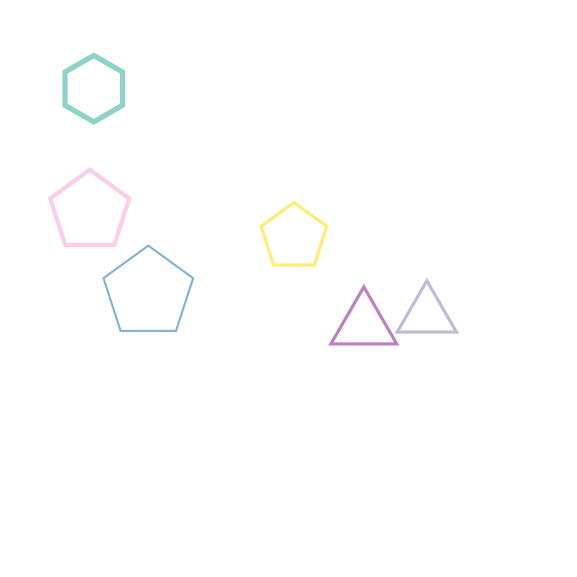[{"shape": "hexagon", "thickness": 2.5, "radius": 0.29, "center": [0.162, 0.846]}, {"shape": "triangle", "thickness": 1.5, "radius": 0.3, "center": [0.739, 0.454]}, {"shape": "pentagon", "thickness": 1, "radius": 0.41, "center": [0.257, 0.492]}, {"shape": "pentagon", "thickness": 2, "radius": 0.36, "center": [0.155, 0.633]}, {"shape": "triangle", "thickness": 1.5, "radius": 0.33, "center": [0.63, 0.436]}, {"shape": "pentagon", "thickness": 1.5, "radius": 0.3, "center": [0.509, 0.589]}]